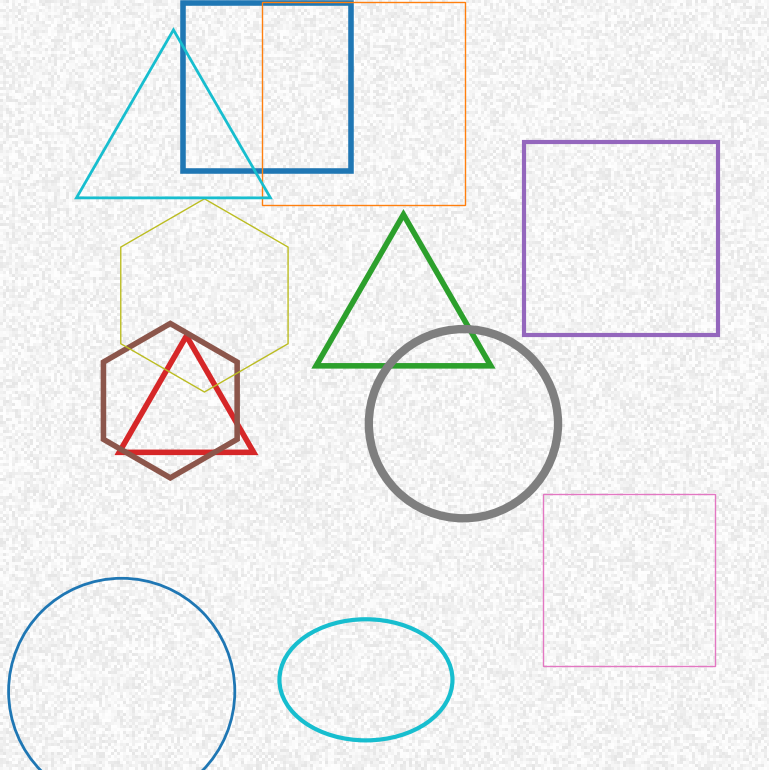[{"shape": "square", "thickness": 2, "radius": 0.54, "center": [0.346, 0.887]}, {"shape": "circle", "thickness": 1, "radius": 0.73, "center": [0.158, 0.102]}, {"shape": "square", "thickness": 0.5, "radius": 0.66, "center": [0.472, 0.865]}, {"shape": "triangle", "thickness": 2, "radius": 0.65, "center": [0.524, 0.59]}, {"shape": "triangle", "thickness": 2, "radius": 0.5, "center": [0.242, 0.463]}, {"shape": "square", "thickness": 1.5, "radius": 0.63, "center": [0.807, 0.69]}, {"shape": "hexagon", "thickness": 2, "radius": 0.5, "center": [0.221, 0.48]}, {"shape": "square", "thickness": 0.5, "radius": 0.56, "center": [0.817, 0.247]}, {"shape": "circle", "thickness": 3, "radius": 0.61, "center": [0.602, 0.45]}, {"shape": "hexagon", "thickness": 0.5, "radius": 0.63, "center": [0.265, 0.616]}, {"shape": "oval", "thickness": 1.5, "radius": 0.56, "center": [0.475, 0.117]}, {"shape": "triangle", "thickness": 1, "radius": 0.73, "center": [0.225, 0.816]}]